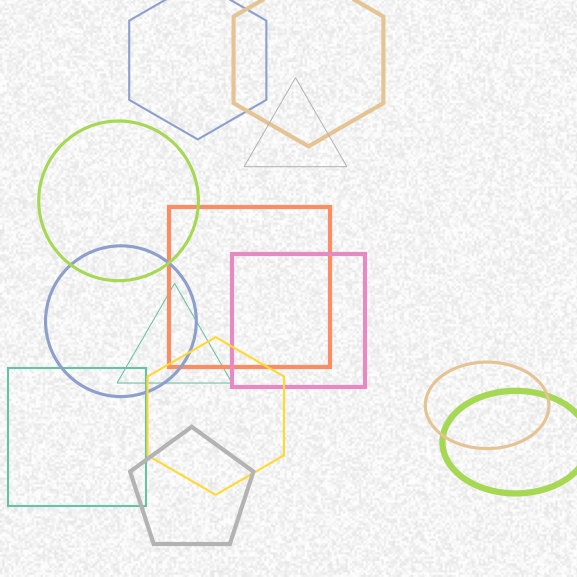[{"shape": "square", "thickness": 1, "radius": 0.6, "center": [0.133, 0.242]}, {"shape": "triangle", "thickness": 0.5, "radius": 0.58, "center": [0.302, 0.393]}, {"shape": "square", "thickness": 2, "radius": 0.69, "center": [0.432, 0.502]}, {"shape": "circle", "thickness": 1.5, "radius": 0.65, "center": [0.209, 0.443]}, {"shape": "hexagon", "thickness": 1, "radius": 0.69, "center": [0.342, 0.895]}, {"shape": "square", "thickness": 2, "radius": 0.58, "center": [0.517, 0.444]}, {"shape": "oval", "thickness": 3, "radius": 0.63, "center": [0.893, 0.234]}, {"shape": "circle", "thickness": 1.5, "radius": 0.69, "center": [0.205, 0.651]}, {"shape": "hexagon", "thickness": 1, "radius": 0.68, "center": [0.374, 0.279]}, {"shape": "hexagon", "thickness": 2, "radius": 0.75, "center": [0.534, 0.896]}, {"shape": "oval", "thickness": 1.5, "radius": 0.54, "center": [0.843, 0.297]}, {"shape": "pentagon", "thickness": 2, "radius": 0.56, "center": [0.332, 0.148]}, {"shape": "triangle", "thickness": 0.5, "radius": 0.51, "center": [0.512, 0.762]}]